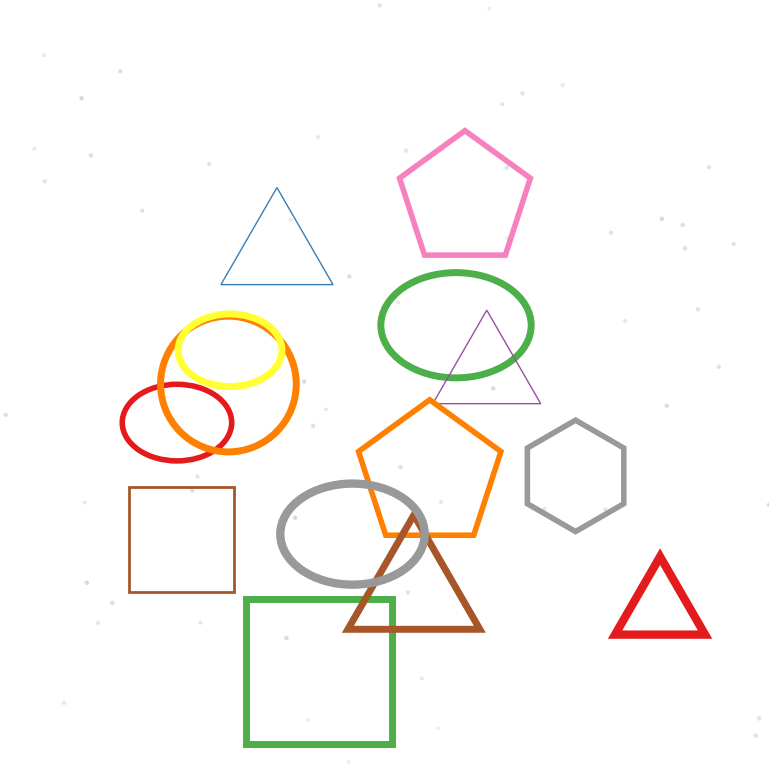[{"shape": "oval", "thickness": 2, "radius": 0.36, "center": [0.23, 0.451]}, {"shape": "triangle", "thickness": 3, "radius": 0.34, "center": [0.857, 0.21]}, {"shape": "triangle", "thickness": 0.5, "radius": 0.42, "center": [0.36, 0.672]}, {"shape": "oval", "thickness": 2.5, "radius": 0.49, "center": [0.592, 0.578]}, {"shape": "square", "thickness": 2.5, "radius": 0.47, "center": [0.414, 0.128]}, {"shape": "triangle", "thickness": 0.5, "radius": 0.4, "center": [0.632, 0.516]}, {"shape": "pentagon", "thickness": 2, "radius": 0.49, "center": [0.558, 0.384]}, {"shape": "circle", "thickness": 2.5, "radius": 0.44, "center": [0.297, 0.501]}, {"shape": "oval", "thickness": 2.5, "radius": 0.34, "center": [0.299, 0.545]}, {"shape": "triangle", "thickness": 2.5, "radius": 0.49, "center": [0.537, 0.232]}, {"shape": "square", "thickness": 1, "radius": 0.34, "center": [0.236, 0.3]}, {"shape": "pentagon", "thickness": 2, "radius": 0.45, "center": [0.604, 0.741]}, {"shape": "hexagon", "thickness": 2, "radius": 0.36, "center": [0.748, 0.382]}, {"shape": "oval", "thickness": 3, "radius": 0.47, "center": [0.458, 0.306]}]